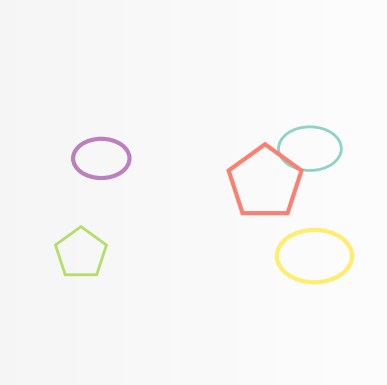[{"shape": "oval", "thickness": 2, "radius": 0.41, "center": [0.8, 0.614]}, {"shape": "pentagon", "thickness": 3, "radius": 0.49, "center": [0.684, 0.526]}, {"shape": "pentagon", "thickness": 2, "radius": 0.35, "center": [0.209, 0.342]}, {"shape": "oval", "thickness": 3, "radius": 0.36, "center": [0.261, 0.589]}, {"shape": "oval", "thickness": 3, "radius": 0.49, "center": [0.812, 0.335]}]